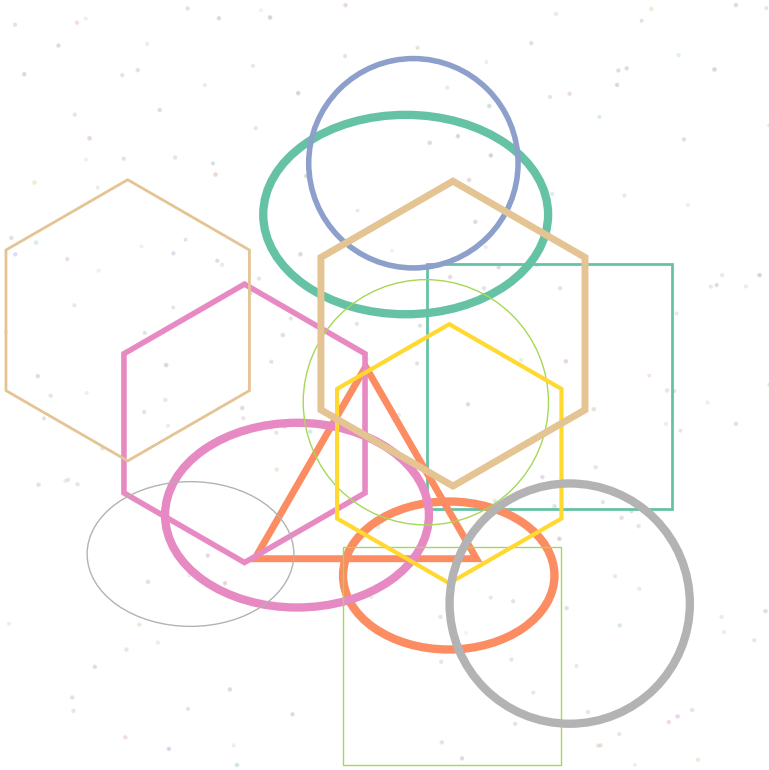[{"shape": "square", "thickness": 1, "radius": 0.79, "center": [0.713, 0.498]}, {"shape": "oval", "thickness": 3, "radius": 0.92, "center": [0.527, 0.721]}, {"shape": "triangle", "thickness": 2.5, "radius": 0.83, "center": [0.475, 0.358]}, {"shape": "oval", "thickness": 3, "radius": 0.69, "center": [0.583, 0.253]}, {"shape": "circle", "thickness": 2, "radius": 0.68, "center": [0.537, 0.788]}, {"shape": "hexagon", "thickness": 2, "radius": 0.9, "center": [0.318, 0.45]}, {"shape": "oval", "thickness": 3, "radius": 0.86, "center": [0.386, 0.331]}, {"shape": "square", "thickness": 0.5, "radius": 0.71, "center": [0.587, 0.148]}, {"shape": "circle", "thickness": 0.5, "radius": 0.8, "center": [0.553, 0.478]}, {"shape": "hexagon", "thickness": 1.5, "radius": 0.84, "center": [0.583, 0.411]}, {"shape": "hexagon", "thickness": 1, "radius": 0.91, "center": [0.166, 0.584]}, {"shape": "hexagon", "thickness": 2.5, "radius": 0.99, "center": [0.588, 0.567]}, {"shape": "circle", "thickness": 3, "radius": 0.78, "center": [0.74, 0.216]}, {"shape": "oval", "thickness": 0.5, "radius": 0.67, "center": [0.247, 0.28]}]